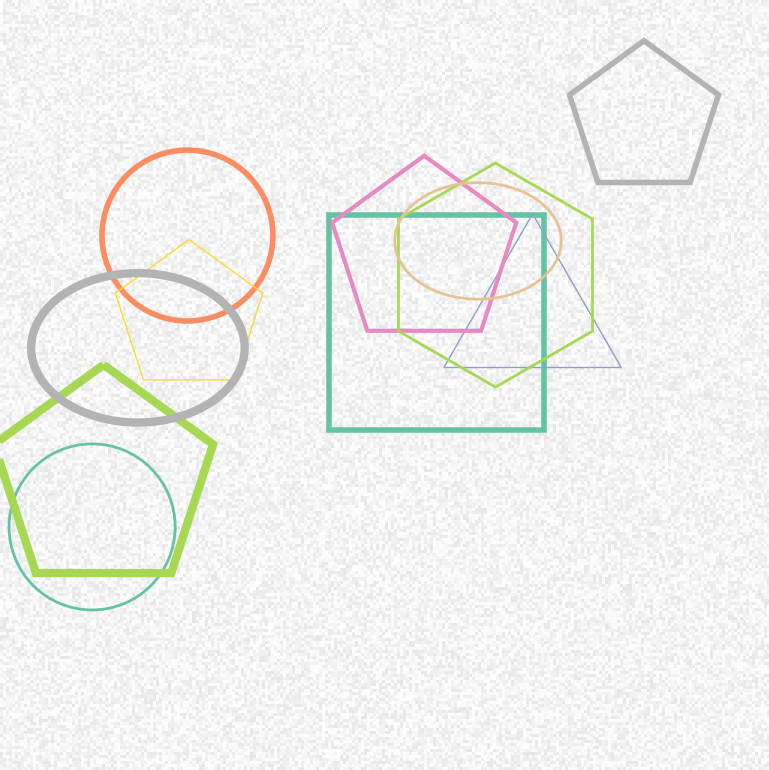[{"shape": "square", "thickness": 2, "radius": 0.7, "center": [0.567, 0.581]}, {"shape": "circle", "thickness": 1, "radius": 0.54, "center": [0.12, 0.316]}, {"shape": "circle", "thickness": 2, "radius": 0.55, "center": [0.243, 0.694]}, {"shape": "triangle", "thickness": 0.5, "radius": 0.67, "center": [0.692, 0.589]}, {"shape": "pentagon", "thickness": 1.5, "radius": 0.63, "center": [0.551, 0.672]}, {"shape": "pentagon", "thickness": 3, "radius": 0.75, "center": [0.135, 0.377]}, {"shape": "hexagon", "thickness": 1, "radius": 0.73, "center": [0.643, 0.643]}, {"shape": "pentagon", "thickness": 0.5, "radius": 0.5, "center": [0.246, 0.588]}, {"shape": "oval", "thickness": 1, "radius": 0.54, "center": [0.621, 0.687]}, {"shape": "pentagon", "thickness": 2, "radius": 0.51, "center": [0.836, 0.845]}, {"shape": "oval", "thickness": 3, "radius": 0.69, "center": [0.179, 0.548]}]